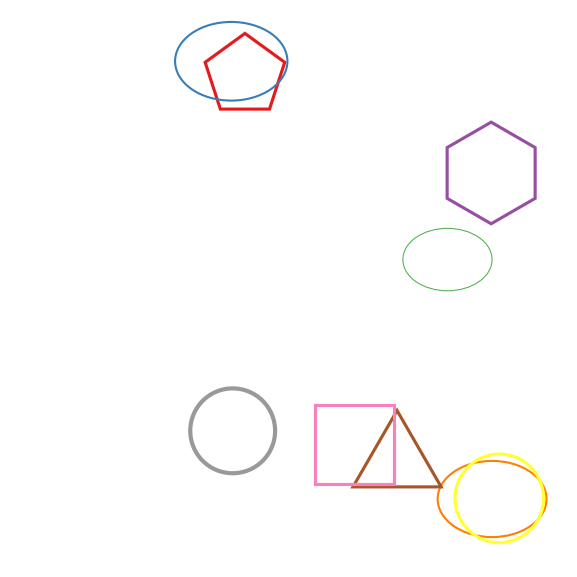[{"shape": "pentagon", "thickness": 1.5, "radius": 0.36, "center": [0.424, 0.869]}, {"shape": "oval", "thickness": 1, "radius": 0.49, "center": [0.4, 0.893]}, {"shape": "oval", "thickness": 0.5, "radius": 0.39, "center": [0.775, 0.55]}, {"shape": "hexagon", "thickness": 1.5, "radius": 0.44, "center": [0.85, 0.7]}, {"shape": "oval", "thickness": 1, "radius": 0.47, "center": [0.852, 0.135]}, {"shape": "circle", "thickness": 1.5, "radius": 0.38, "center": [0.865, 0.136]}, {"shape": "triangle", "thickness": 1.5, "radius": 0.44, "center": [0.688, 0.2]}, {"shape": "square", "thickness": 1.5, "radius": 0.34, "center": [0.614, 0.23]}, {"shape": "circle", "thickness": 2, "radius": 0.37, "center": [0.403, 0.253]}]